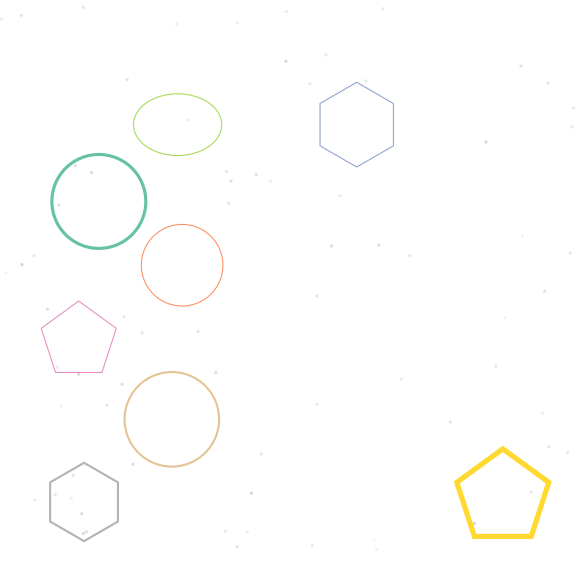[{"shape": "circle", "thickness": 1.5, "radius": 0.41, "center": [0.171, 0.65]}, {"shape": "circle", "thickness": 0.5, "radius": 0.35, "center": [0.315, 0.54]}, {"shape": "hexagon", "thickness": 0.5, "radius": 0.37, "center": [0.618, 0.783]}, {"shape": "pentagon", "thickness": 0.5, "radius": 0.34, "center": [0.136, 0.409]}, {"shape": "oval", "thickness": 0.5, "radius": 0.38, "center": [0.308, 0.783]}, {"shape": "pentagon", "thickness": 2.5, "radius": 0.42, "center": [0.871, 0.138]}, {"shape": "circle", "thickness": 1, "radius": 0.41, "center": [0.298, 0.273]}, {"shape": "hexagon", "thickness": 1, "radius": 0.34, "center": [0.146, 0.13]}]